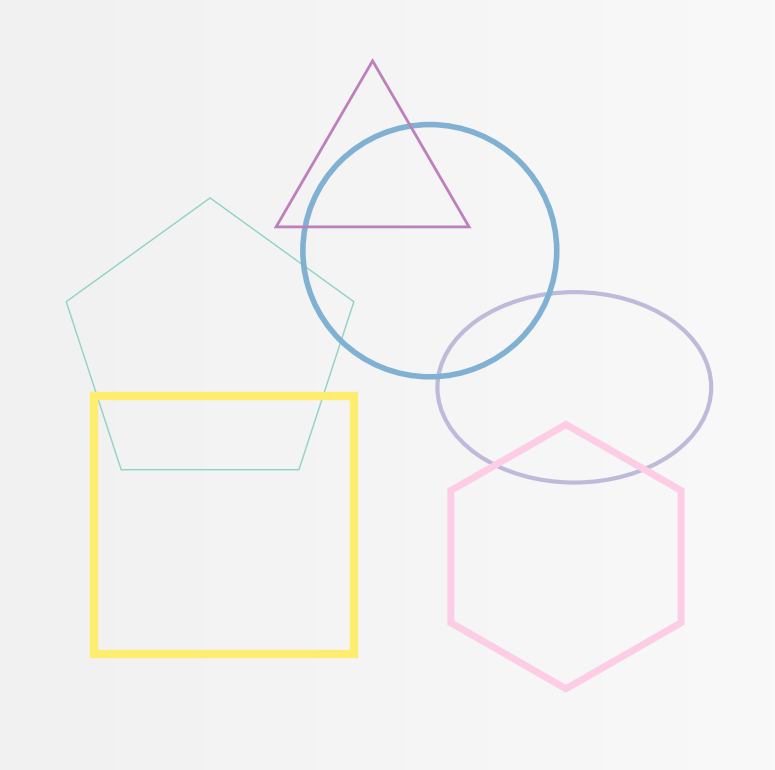[{"shape": "pentagon", "thickness": 0.5, "radius": 0.98, "center": [0.271, 0.548]}, {"shape": "oval", "thickness": 1.5, "radius": 0.88, "center": [0.741, 0.497]}, {"shape": "circle", "thickness": 2, "radius": 0.82, "center": [0.555, 0.674]}, {"shape": "hexagon", "thickness": 2.5, "radius": 0.86, "center": [0.73, 0.277]}, {"shape": "triangle", "thickness": 1, "radius": 0.72, "center": [0.481, 0.777]}, {"shape": "square", "thickness": 3, "radius": 0.84, "center": [0.289, 0.319]}]